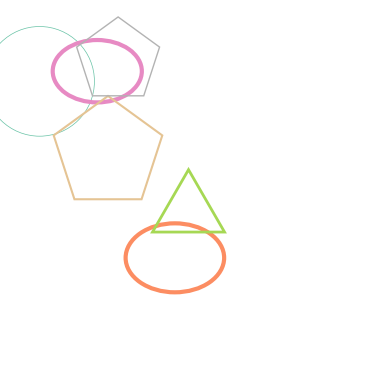[{"shape": "circle", "thickness": 0.5, "radius": 0.71, "center": [0.103, 0.789]}, {"shape": "oval", "thickness": 3, "radius": 0.64, "center": [0.454, 0.33]}, {"shape": "oval", "thickness": 3, "radius": 0.58, "center": [0.253, 0.815]}, {"shape": "triangle", "thickness": 2, "radius": 0.54, "center": [0.49, 0.451]}, {"shape": "pentagon", "thickness": 1.5, "radius": 0.74, "center": [0.281, 0.602]}, {"shape": "pentagon", "thickness": 1, "radius": 0.57, "center": [0.307, 0.843]}]